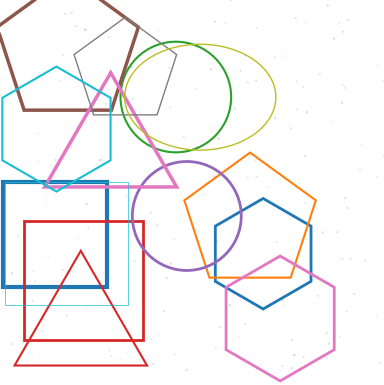[{"shape": "square", "thickness": 3, "radius": 0.68, "center": [0.143, 0.39]}, {"shape": "hexagon", "thickness": 2, "radius": 0.72, "center": [0.684, 0.341]}, {"shape": "pentagon", "thickness": 1.5, "radius": 0.9, "center": [0.65, 0.424]}, {"shape": "circle", "thickness": 1.5, "radius": 0.72, "center": [0.457, 0.748]}, {"shape": "square", "thickness": 2, "radius": 0.77, "center": [0.216, 0.271]}, {"shape": "triangle", "thickness": 1.5, "radius": 0.99, "center": [0.21, 0.15]}, {"shape": "circle", "thickness": 2, "radius": 0.71, "center": [0.485, 0.439]}, {"shape": "pentagon", "thickness": 2.5, "radius": 0.96, "center": [0.176, 0.87]}, {"shape": "triangle", "thickness": 2.5, "radius": 0.99, "center": [0.288, 0.613]}, {"shape": "hexagon", "thickness": 2, "radius": 0.81, "center": [0.728, 0.173]}, {"shape": "pentagon", "thickness": 1, "radius": 0.7, "center": [0.326, 0.815]}, {"shape": "oval", "thickness": 1, "radius": 0.98, "center": [0.52, 0.748]}, {"shape": "square", "thickness": 0.5, "radius": 0.8, "center": [0.172, 0.368]}, {"shape": "hexagon", "thickness": 1.5, "radius": 0.81, "center": [0.147, 0.665]}]